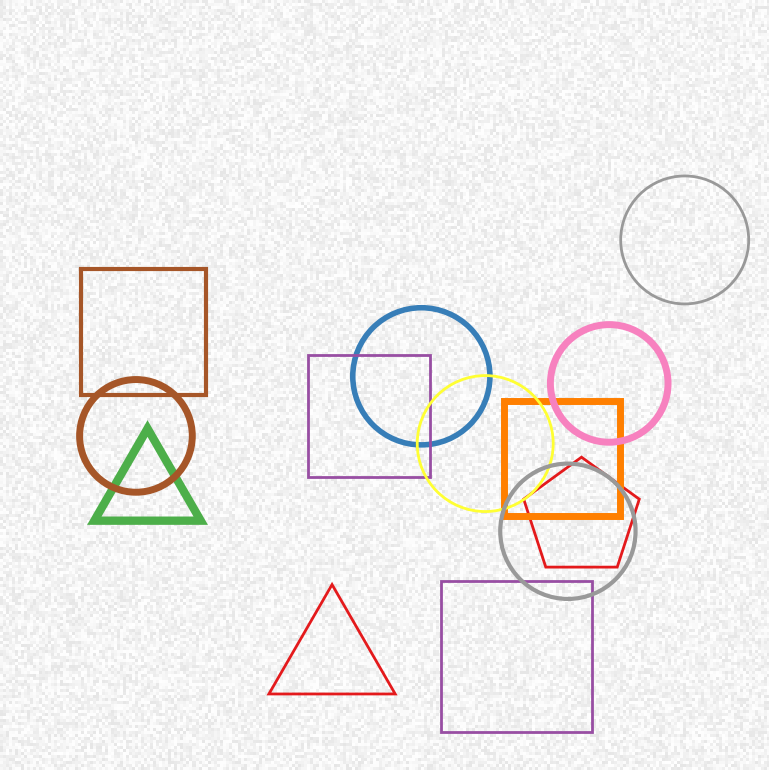[{"shape": "pentagon", "thickness": 1, "radius": 0.39, "center": [0.755, 0.327]}, {"shape": "triangle", "thickness": 1, "radius": 0.47, "center": [0.431, 0.146]}, {"shape": "circle", "thickness": 2, "radius": 0.45, "center": [0.547, 0.511]}, {"shape": "triangle", "thickness": 3, "radius": 0.4, "center": [0.192, 0.364]}, {"shape": "square", "thickness": 1, "radius": 0.39, "center": [0.48, 0.46]}, {"shape": "square", "thickness": 1, "radius": 0.49, "center": [0.671, 0.148]}, {"shape": "square", "thickness": 2.5, "radius": 0.37, "center": [0.73, 0.404]}, {"shape": "circle", "thickness": 1, "radius": 0.44, "center": [0.63, 0.424]}, {"shape": "circle", "thickness": 2.5, "radius": 0.37, "center": [0.177, 0.434]}, {"shape": "square", "thickness": 1.5, "radius": 0.41, "center": [0.186, 0.569]}, {"shape": "circle", "thickness": 2.5, "radius": 0.38, "center": [0.791, 0.502]}, {"shape": "circle", "thickness": 1.5, "radius": 0.44, "center": [0.738, 0.31]}, {"shape": "circle", "thickness": 1, "radius": 0.42, "center": [0.889, 0.688]}]